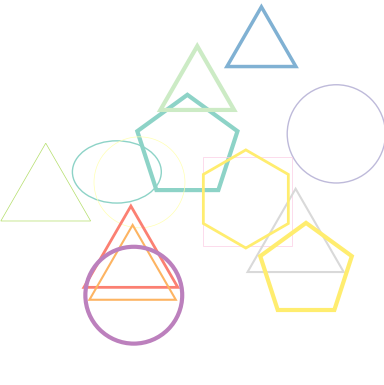[{"shape": "pentagon", "thickness": 3, "radius": 0.68, "center": [0.487, 0.617]}, {"shape": "oval", "thickness": 1, "radius": 0.58, "center": [0.304, 0.553]}, {"shape": "circle", "thickness": 0.5, "radius": 0.59, "center": [0.362, 0.526]}, {"shape": "circle", "thickness": 1, "radius": 0.64, "center": [0.874, 0.652]}, {"shape": "triangle", "thickness": 2, "radius": 0.7, "center": [0.34, 0.324]}, {"shape": "triangle", "thickness": 2.5, "radius": 0.52, "center": [0.679, 0.879]}, {"shape": "triangle", "thickness": 1.5, "radius": 0.65, "center": [0.344, 0.286]}, {"shape": "triangle", "thickness": 0.5, "radius": 0.67, "center": [0.119, 0.493]}, {"shape": "square", "thickness": 0.5, "radius": 0.58, "center": [0.642, 0.476]}, {"shape": "triangle", "thickness": 1.5, "radius": 0.72, "center": [0.768, 0.366]}, {"shape": "circle", "thickness": 3, "radius": 0.63, "center": [0.347, 0.233]}, {"shape": "triangle", "thickness": 3, "radius": 0.55, "center": [0.512, 0.77]}, {"shape": "pentagon", "thickness": 3, "radius": 0.63, "center": [0.795, 0.296]}, {"shape": "hexagon", "thickness": 2, "radius": 0.64, "center": [0.639, 0.483]}]